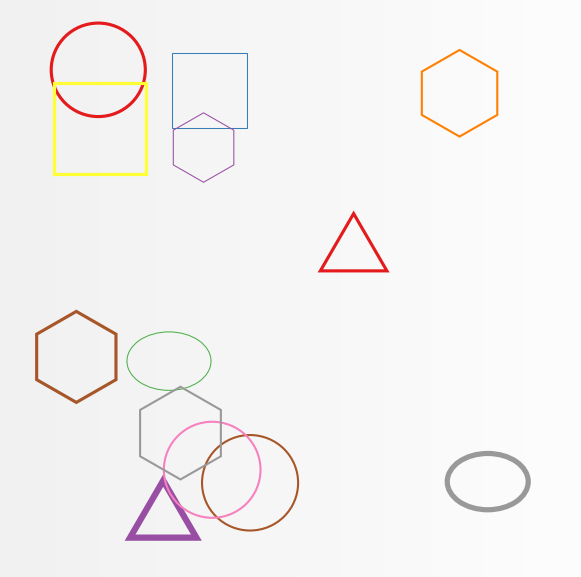[{"shape": "triangle", "thickness": 1.5, "radius": 0.33, "center": [0.608, 0.563]}, {"shape": "circle", "thickness": 1.5, "radius": 0.4, "center": [0.169, 0.878]}, {"shape": "square", "thickness": 0.5, "radius": 0.32, "center": [0.361, 0.843]}, {"shape": "oval", "thickness": 0.5, "radius": 0.36, "center": [0.291, 0.374]}, {"shape": "triangle", "thickness": 3, "radius": 0.33, "center": [0.281, 0.101]}, {"shape": "hexagon", "thickness": 0.5, "radius": 0.3, "center": [0.35, 0.744]}, {"shape": "hexagon", "thickness": 1, "radius": 0.37, "center": [0.791, 0.838]}, {"shape": "square", "thickness": 1.5, "radius": 0.39, "center": [0.172, 0.777]}, {"shape": "circle", "thickness": 1, "radius": 0.41, "center": [0.43, 0.163]}, {"shape": "hexagon", "thickness": 1.5, "radius": 0.39, "center": [0.131, 0.381]}, {"shape": "circle", "thickness": 1, "radius": 0.42, "center": [0.365, 0.186]}, {"shape": "hexagon", "thickness": 1, "radius": 0.4, "center": [0.311, 0.249]}, {"shape": "oval", "thickness": 2.5, "radius": 0.35, "center": [0.839, 0.165]}]